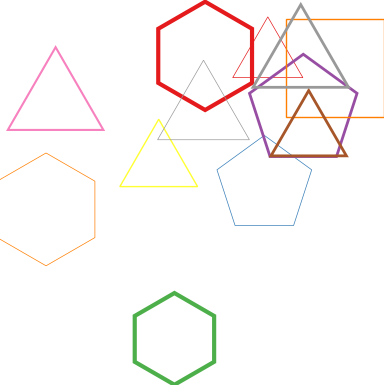[{"shape": "hexagon", "thickness": 3, "radius": 0.7, "center": [0.533, 0.855]}, {"shape": "triangle", "thickness": 0.5, "radius": 0.53, "center": [0.696, 0.851]}, {"shape": "pentagon", "thickness": 0.5, "radius": 0.65, "center": [0.687, 0.519]}, {"shape": "hexagon", "thickness": 3, "radius": 0.6, "center": [0.453, 0.12]}, {"shape": "pentagon", "thickness": 2, "radius": 0.73, "center": [0.788, 0.712]}, {"shape": "square", "thickness": 1, "radius": 0.64, "center": [0.869, 0.824]}, {"shape": "hexagon", "thickness": 0.5, "radius": 0.73, "center": [0.12, 0.456]}, {"shape": "triangle", "thickness": 1, "radius": 0.58, "center": [0.412, 0.574]}, {"shape": "triangle", "thickness": 2, "radius": 0.57, "center": [0.802, 0.652]}, {"shape": "triangle", "thickness": 1.5, "radius": 0.72, "center": [0.144, 0.734]}, {"shape": "triangle", "thickness": 2, "radius": 0.72, "center": [0.781, 0.845]}, {"shape": "triangle", "thickness": 0.5, "radius": 0.69, "center": [0.529, 0.706]}]